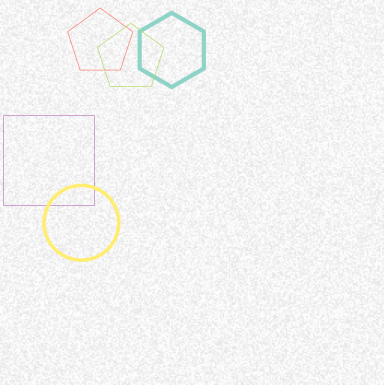[{"shape": "hexagon", "thickness": 3, "radius": 0.48, "center": [0.446, 0.87]}, {"shape": "pentagon", "thickness": 0.5, "radius": 0.45, "center": [0.26, 0.89]}, {"shape": "pentagon", "thickness": 0.5, "radius": 0.45, "center": [0.339, 0.849]}, {"shape": "square", "thickness": 0.5, "radius": 0.59, "center": [0.126, 0.584]}, {"shape": "circle", "thickness": 2.5, "radius": 0.49, "center": [0.211, 0.421]}]